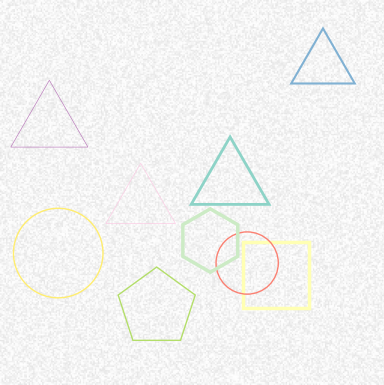[{"shape": "triangle", "thickness": 2, "radius": 0.58, "center": [0.598, 0.528]}, {"shape": "square", "thickness": 2.5, "radius": 0.43, "center": [0.717, 0.286]}, {"shape": "circle", "thickness": 1, "radius": 0.4, "center": [0.642, 0.317]}, {"shape": "triangle", "thickness": 1.5, "radius": 0.48, "center": [0.839, 0.831]}, {"shape": "pentagon", "thickness": 1, "radius": 0.53, "center": [0.407, 0.201]}, {"shape": "triangle", "thickness": 0.5, "radius": 0.52, "center": [0.365, 0.471]}, {"shape": "triangle", "thickness": 0.5, "radius": 0.58, "center": [0.128, 0.676]}, {"shape": "hexagon", "thickness": 2.5, "radius": 0.41, "center": [0.546, 0.375]}, {"shape": "circle", "thickness": 1, "radius": 0.58, "center": [0.151, 0.343]}]